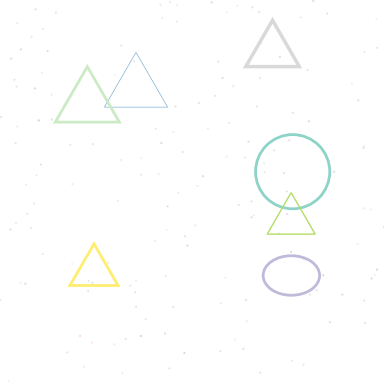[{"shape": "circle", "thickness": 2, "radius": 0.48, "center": [0.76, 0.554]}, {"shape": "oval", "thickness": 2, "radius": 0.37, "center": [0.757, 0.284]}, {"shape": "triangle", "thickness": 0.5, "radius": 0.47, "center": [0.353, 0.769]}, {"shape": "triangle", "thickness": 1, "radius": 0.36, "center": [0.756, 0.428]}, {"shape": "triangle", "thickness": 2.5, "radius": 0.4, "center": [0.708, 0.867]}, {"shape": "triangle", "thickness": 2, "radius": 0.48, "center": [0.227, 0.731]}, {"shape": "triangle", "thickness": 2, "radius": 0.36, "center": [0.244, 0.295]}]